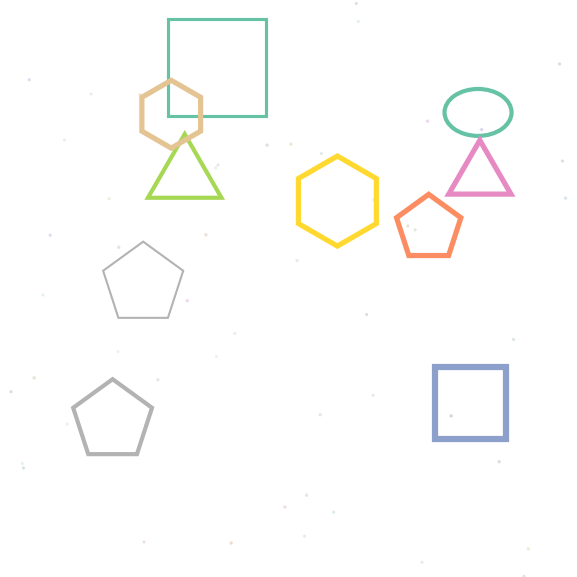[{"shape": "square", "thickness": 1.5, "radius": 0.42, "center": [0.376, 0.883]}, {"shape": "oval", "thickness": 2, "radius": 0.29, "center": [0.828, 0.804]}, {"shape": "pentagon", "thickness": 2.5, "radius": 0.29, "center": [0.742, 0.604]}, {"shape": "square", "thickness": 3, "radius": 0.31, "center": [0.815, 0.301]}, {"shape": "triangle", "thickness": 2.5, "radius": 0.31, "center": [0.831, 0.694]}, {"shape": "triangle", "thickness": 2, "radius": 0.37, "center": [0.32, 0.693]}, {"shape": "hexagon", "thickness": 2.5, "radius": 0.39, "center": [0.584, 0.651]}, {"shape": "hexagon", "thickness": 2.5, "radius": 0.29, "center": [0.297, 0.801]}, {"shape": "pentagon", "thickness": 2, "radius": 0.36, "center": [0.195, 0.271]}, {"shape": "pentagon", "thickness": 1, "radius": 0.36, "center": [0.248, 0.508]}]